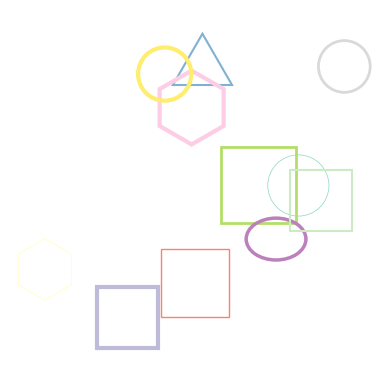[{"shape": "circle", "thickness": 0.5, "radius": 0.4, "center": [0.775, 0.518]}, {"shape": "hexagon", "thickness": 0.5, "radius": 0.4, "center": [0.116, 0.3]}, {"shape": "square", "thickness": 3, "radius": 0.4, "center": [0.331, 0.176]}, {"shape": "square", "thickness": 1, "radius": 0.44, "center": [0.506, 0.266]}, {"shape": "triangle", "thickness": 1.5, "radius": 0.44, "center": [0.526, 0.824]}, {"shape": "square", "thickness": 2, "radius": 0.49, "center": [0.672, 0.519]}, {"shape": "hexagon", "thickness": 3, "radius": 0.48, "center": [0.498, 0.721]}, {"shape": "circle", "thickness": 2, "radius": 0.34, "center": [0.894, 0.827]}, {"shape": "oval", "thickness": 2.5, "radius": 0.39, "center": [0.717, 0.379]}, {"shape": "square", "thickness": 1.5, "radius": 0.4, "center": [0.833, 0.479]}, {"shape": "circle", "thickness": 3, "radius": 0.35, "center": [0.428, 0.808]}]